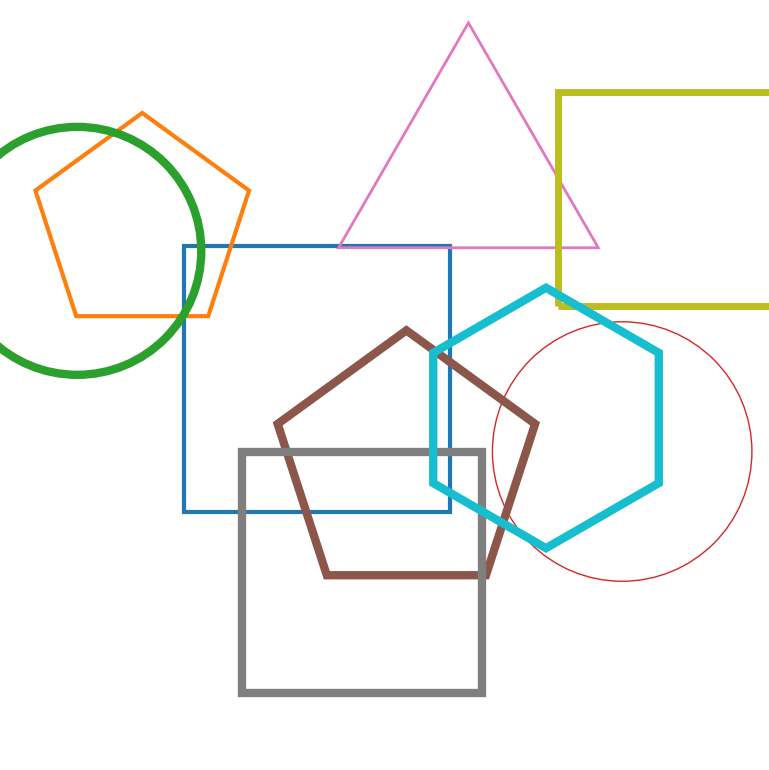[{"shape": "square", "thickness": 1.5, "radius": 0.86, "center": [0.412, 0.508]}, {"shape": "pentagon", "thickness": 1.5, "radius": 0.73, "center": [0.185, 0.707]}, {"shape": "circle", "thickness": 3, "radius": 0.81, "center": [0.1, 0.674]}, {"shape": "circle", "thickness": 0.5, "radius": 0.84, "center": [0.808, 0.414]}, {"shape": "pentagon", "thickness": 3, "radius": 0.88, "center": [0.528, 0.395]}, {"shape": "triangle", "thickness": 1, "radius": 0.97, "center": [0.608, 0.776]}, {"shape": "square", "thickness": 3, "radius": 0.78, "center": [0.47, 0.256]}, {"shape": "square", "thickness": 2.5, "radius": 0.69, "center": [0.863, 0.741]}, {"shape": "hexagon", "thickness": 3, "radius": 0.85, "center": [0.709, 0.457]}]